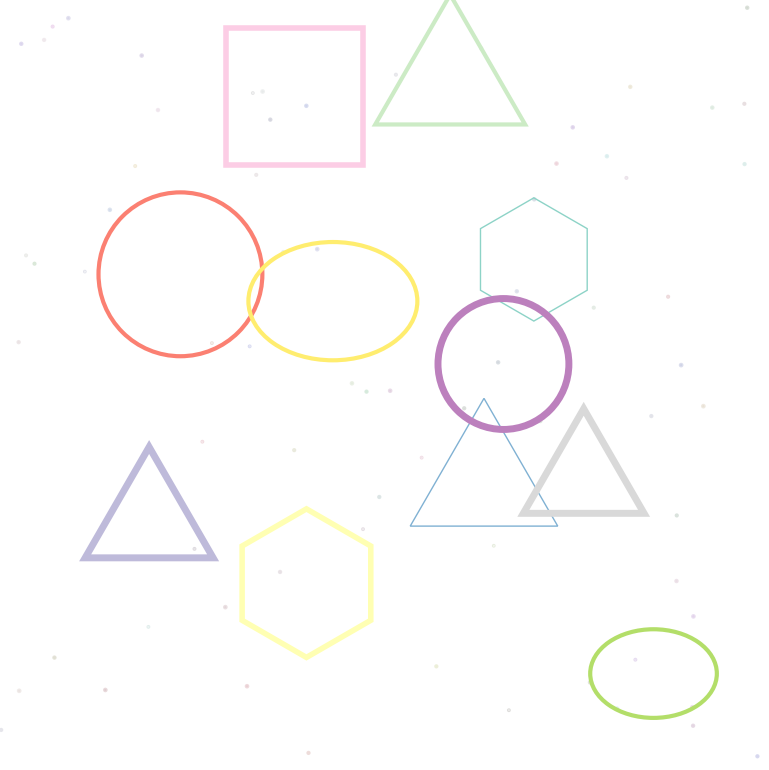[{"shape": "hexagon", "thickness": 0.5, "radius": 0.4, "center": [0.693, 0.663]}, {"shape": "hexagon", "thickness": 2, "radius": 0.48, "center": [0.398, 0.243]}, {"shape": "triangle", "thickness": 2.5, "radius": 0.48, "center": [0.194, 0.324]}, {"shape": "circle", "thickness": 1.5, "radius": 0.53, "center": [0.234, 0.644]}, {"shape": "triangle", "thickness": 0.5, "radius": 0.55, "center": [0.629, 0.372]}, {"shape": "oval", "thickness": 1.5, "radius": 0.41, "center": [0.849, 0.125]}, {"shape": "square", "thickness": 2, "radius": 0.44, "center": [0.382, 0.875]}, {"shape": "triangle", "thickness": 2.5, "radius": 0.45, "center": [0.758, 0.379]}, {"shape": "circle", "thickness": 2.5, "radius": 0.42, "center": [0.654, 0.527]}, {"shape": "triangle", "thickness": 1.5, "radius": 0.56, "center": [0.585, 0.895]}, {"shape": "oval", "thickness": 1.5, "radius": 0.55, "center": [0.432, 0.609]}]